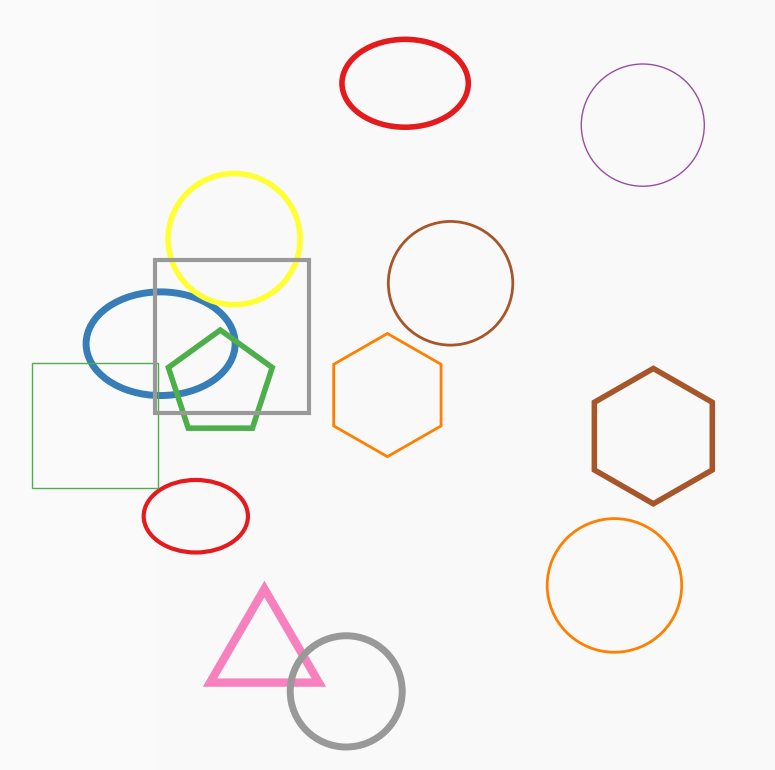[{"shape": "oval", "thickness": 1.5, "radius": 0.34, "center": [0.253, 0.33]}, {"shape": "oval", "thickness": 2, "radius": 0.41, "center": [0.523, 0.892]}, {"shape": "oval", "thickness": 2.5, "radius": 0.48, "center": [0.207, 0.554]}, {"shape": "square", "thickness": 0.5, "radius": 0.41, "center": [0.123, 0.447]}, {"shape": "pentagon", "thickness": 2, "radius": 0.35, "center": [0.284, 0.501]}, {"shape": "circle", "thickness": 0.5, "radius": 0.4, "center": [0.829, 0.838]}, {"shape": "circle", "thickness": 1, "radius": 0.43, "center": [0.793, 0.24]}, {"shape": "hexagon", "thickness": 1, "radius": 0.4, "center": [0.5, 0.487]}, {"shape": "circle", "thickness": 2, "radius": 0.43, "center": [0.302, 0.69]}, {"shape": "hexagon", "thickness": 2, "radius": 0.44, "center": [0.843, 0.434]}, {"shape": "circle", "thickness": 1, "radius": 0.4, "center": [0.581, 0.632]}, {"shape": "triangle", "thickness": 3, "radius": 0.41, "center": [0.341, 0.154]}, {"shape": "square", "thickness": 1.5, "radius": 0.5, "center": [0.299, 0.563]}, {"shape": "circle", "thickness": 2.5, "radius": 0.36, "center": [0.447, 0.102]}]